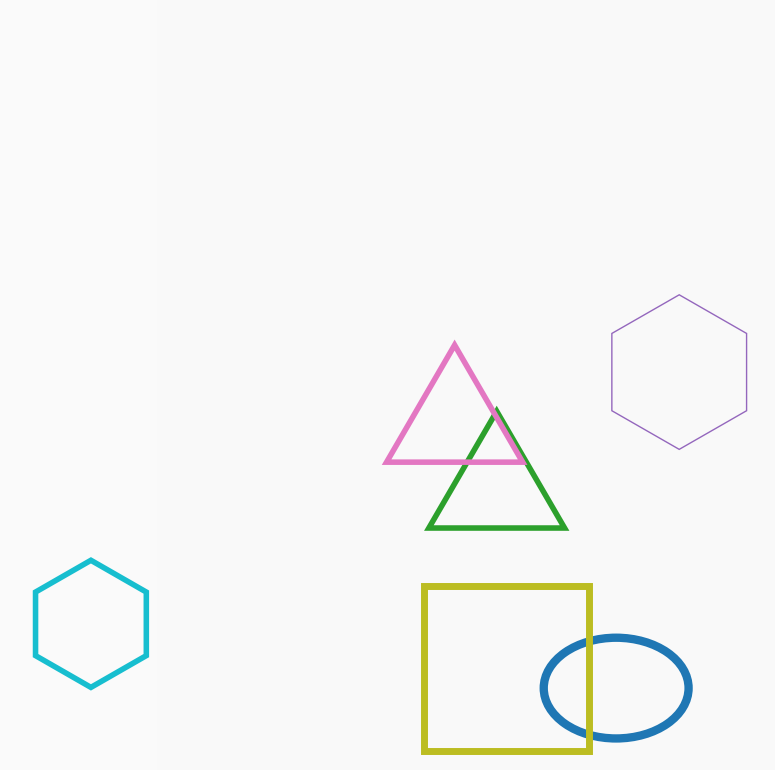[{"shape": "oval", "thickness": 3, "radius": 0.47, "center": [0.795, 0.106]}, {"shape": "triangle", "thickness": 2, "radius": 0.51, "center": [0.641, 0.365]}, {"shape": "hexagon", "thickness": 0.5, "radius": 0.5, "center": [0.876, 0.517]}, {"shape": "triangle", "thickness": 2, "radius": 0.51, "center": [0.587, 0.45]}, {"shape": "square", "thickness": 2.5, "radius": 0.53, "center": [0.654, 0.132]}, {"shape": "hexagon", "thickness": 2, "radius": 0.41, "center": [0.117, 0.19]}]